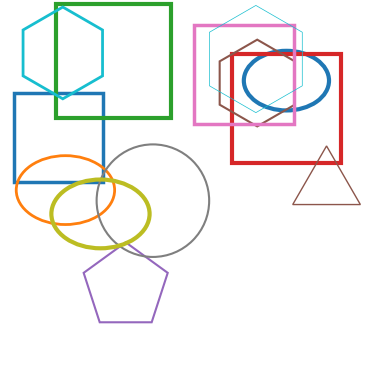[{"shape": "oval", "thickness": 3, "radius": 0.55, "center": [0.744, 0.791]}, {"shape": "square", "thickness": 2.5, "radius": 0.58, "center": [0.152, 0.643]}, {"shape": "oval", "thickness": 2, "radius": 0.64, "center": [0.17, 0.506]}, {"shape": "square", "thickness": 3, "radius": 0.74, "center": [0.295, 0.841]}, {"shape": "square", "thickness": 3, "radius": 0.71, "center": [0.744, 0.718]}, {"shape": "pentagon", "thickness": 1.5, "radius": 0.57, "center": [0.326, 0.256]}, {"shape": "hexagon", "thickness": 1.5, "radius": 0.56, "center": [0.668, 0.784]}, {"shape": "triangle", "thickness": 1, "radius": 0.51, "center": [0.848, 0.519]}, {"shape": "square", "thickness": 2.5, "radius": 0.65, "center": [0.633, 0.806]}, {"shape": "circle", "thickness": 1.5, "radius": 0.73, "center": [0.397, 0.479]}, {"shape": "oval", "thickness": 3, "radius": 0.64, "center": [0.261, 0.444]}, {"shape": "hexagon", "thickness": 2, "radius": 0.6, "center": [0.163, 0.863]}, {"shape": "hexagon", "thickness": 0.5, "radius": 0.7, "center": [0.665, 0.847]}]